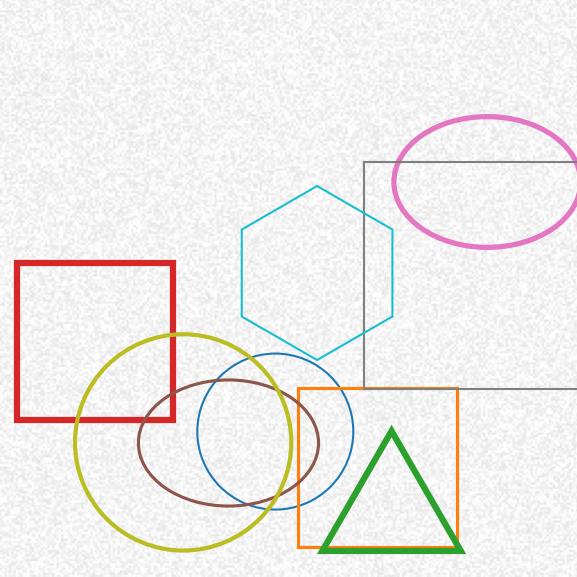[{"shape": "circle", "thickness": 1, "radius": 0.68, "center": [0.477, 0.252]}, {"shape": "square", "thickness": 1.5, "radius": 0.69, "center": [0.654, 0.19]}, {"shape": "triangle", "thickness": 3, "radius": 0.69, "center": [0.678, 0.114]}, {"shape": "square", "thickness": 3, "radius": 0.68, "center": [0.165, 0.408]}, {"shape": "oval", "thickness": 1.5, "radius": 0.78, "center": [0.396, 0.232]}, {"shape": "oval", "thickness": 2.5, "radius": 0.81, "center": [0.844, 0.684]}, {"shape": "square", "thickness": 1, "radius": 0.98, "center": [0.827, 0.522]}, {"shape": "circle", "thickness": 2, "radius": 0.94, "center": [0.317, 0.233]}, {"shape": "hexagon", "thickness": 1, "radius": 0.75, "center": [0.549, 0.526]}]